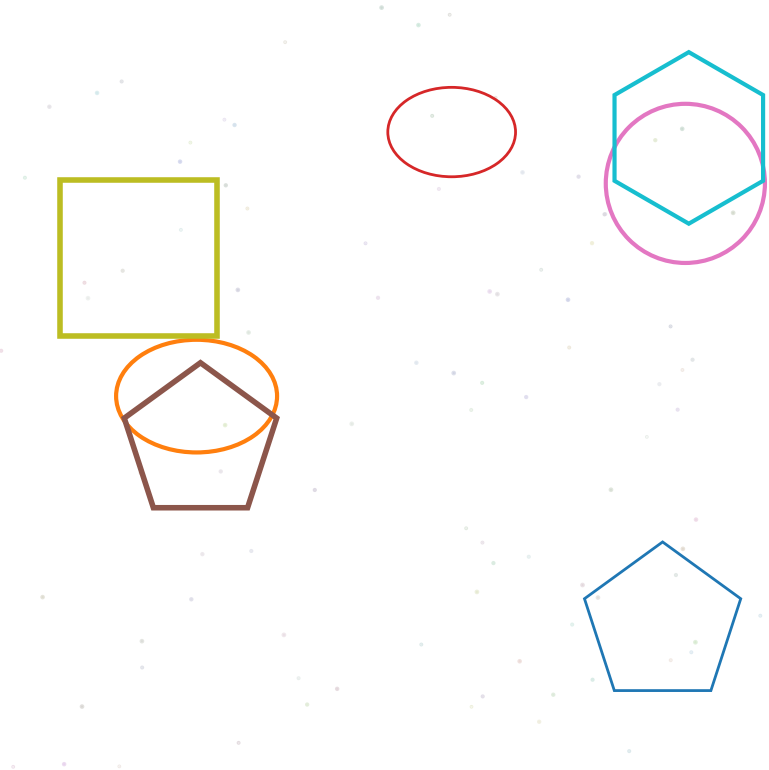[{"shape": "pentagon", "thickness": 1, "radius": 0.53, "center": [0.861, 0.189]}, {"shape": "oval", "thickness": 1.5, "radius": 0.52, "center": [0.255, 0.486]}, {"shape": "oval", "thickness": 1, "radius": 0.41, "center": [0.587, 0.828]}, {"shape": "pentagon", "thickness": 2, "radius": 0.52, "center": [0.26, 0.425]}, {"shape": "circle", "thickness": 1.5, "radius": 0.52, "center": [0.89, 0.762]}, {"shape": "square", "thickness": 2, "radius": 0.51, "center": [0.18, 0.665]}, {"shape": "hexagon", "thickness": 1.5, "radius": 0.56, "center": [0.895, 0.821]}]